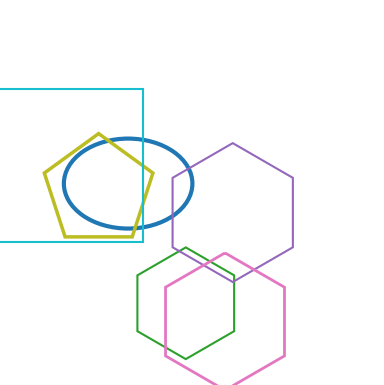[{"shape": "oval", "thickness": 3, "radius": 0.83, "center": [0.333, 0.523]}, {"shape": "hexagon", "thickness": 1.5, "radius": 0.73, "center": [0.483, 0.212]}, {"shape": "hexagon", "thickness": 1.5, "radius": 0.9, "center": [0.604, 0.448]}, {"shape": "hexagon", "thickness": 2, "radius": 0.89, "center": [0.584, 0.165]}, {"shape": "pentagon", "thickness": 2.5, "radius": 0.74, "center": [0.256, 0.505]}, {"shape": "square", "thickness": 1.5, "radius": 0.99, "center": [0.173, 0.57]}]